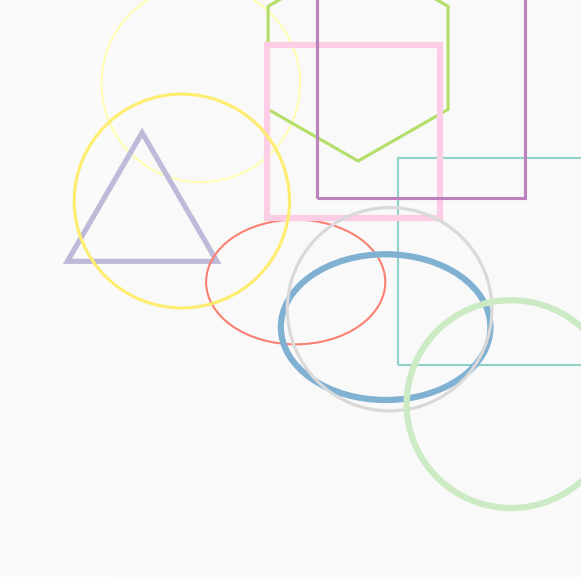[{"shape": "square", "thickness": 1, "radius": 0.89, "center": [0.863, 0.546]}, {"shape": "circle", "thickness": 1, "radius": 0.85, "center": [0.345, 0.855]}, {"shape": "triangle", "thickness": 2.5, "radius": 0.74, "center": [0.245, 0.621]}, {"shape": "oval", "thickness": 1, "radius": 0.77, "center": [0.509, 0.511]}, {"shape": "oval", "thickness": 3, "radius": 0.9, "center": [0.663, 0.433]}, {"shape": "hexagon", "thickness": 1.5, "radius": 0.89, "center": [0.616, 0.899]}, {"shape": "square", "thickness": 3, "radius": 0.75, "center": [0.608, 0.771]}, {"shape": "circle", "thickness": 1.5, "radius": 0.88, "center": [0.67, 0.464]}, {"shape": "square", "thickness": 1.5, "radius": 0.89, "center": [0.725, 0.836]}, {"shape": "circle", "thickness": 3, "radius": 0.9, "center": [0.879, 0.299]}, {"shape": "circle", "thickness": 1.5, "radius": 0.93, "center": [0.313, 0.651]}]